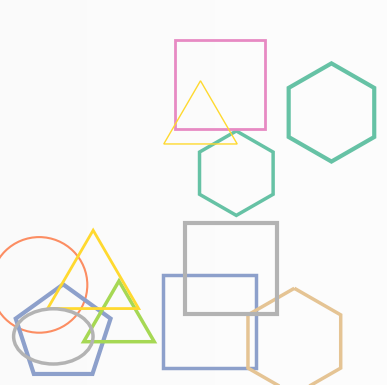[{"shape": "hexagon", "thickness": 2.5, "radius": 0.55, "center": [0.61, 0.55]}, {"shape": "hexagon", "thickness": 3, "radius": 0.64, "center": [0.855, 0.708]}, {"shape": "circle", "thickness": 1.5, "radius": 0.62, "center": [0.101, 0.26]}, {"shape": "square", "thickness": 2.5, "radius": 0.6, "center": [0.541, 0.164]}, {"shape": "pentagon", "thickness": 3, "radius": 0.64, "center": [0.163, 0.133]}, {"shape": "square", "thickness": 2, "radius": 0.58, "center": [0.568, 0.781]}, {"shape": "triangle", "thickness": 2.5, "radius": 0.53, "center": [0.307, 0.165]}, {"shape": "triangle", "thickness": 1, "radius": 0.55, "center": [0.517, 0.681]}, {"shape": "triangle", "thickness": 2, "radius": 0.68, "center": [0.24, 0.266]}, {"shape": "hexagon", "thickness": 2.5, "radius": 0.69, "center": [0.76, 0.113]}, {"shape": "square", "thickness": 3, "radius": 0.59, "center": [0.595, 0.303]}, {"shape": "oval", "thickness": 2.5, "radius": 0.51, "center": [0.138, 0.126]}]